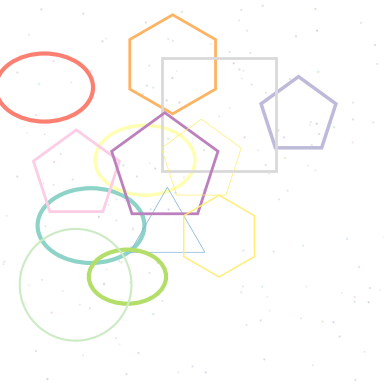[{"shape": "oval", "thickness": 3, "radius": 0.69, "center": [0.236, 0.414]}, {"shape": "oval", "thickness": 2.5, "radius": 0.65, "center": [0.377, 0.584]}, {"shape": "pentagon", "thickness": 2.5, "radius": 0.51, "center": [0.775, 0.699]}, {"shape": "oval", "thickness": 3, "radius": 0.63, "center": [0.115, 0.773]}, {"shape": "triangle", "thickness": 0.5, "radius": 0.56, "center": [0.435, 0.401]}, {"shape": "hexagon", "thickness": 2, "radius": 0.64, "center": [0.448, 0.833]}, {"shape": "oval", "thickness": 3, "radius": 0.5, "center": [0.331, 0.281]}, {"shape": "pentagon", "thickness": 2, "radius": 0.59, "center": [0.198, 0.545]}, {"shape": "square", "thickness": 2, "radius": 0.74, "center": [0.569, 0.703]}, {"shape": "pentagon", "thickness": 2, "radius": 0.73, "center": [0.428, 0.562]}, {"shape": "circle", "thickness": 1.5, "radius": 0.73, "center": [0.196, 0.26]}, {"shape": "hexagon", "thickness": 1, "radius": 0.53, "center": [0.569, 0.387]}, {"shape": "pentagon", "thickness": 0.5, "radius": 0.54, "center": [0.523, 0.582]}]